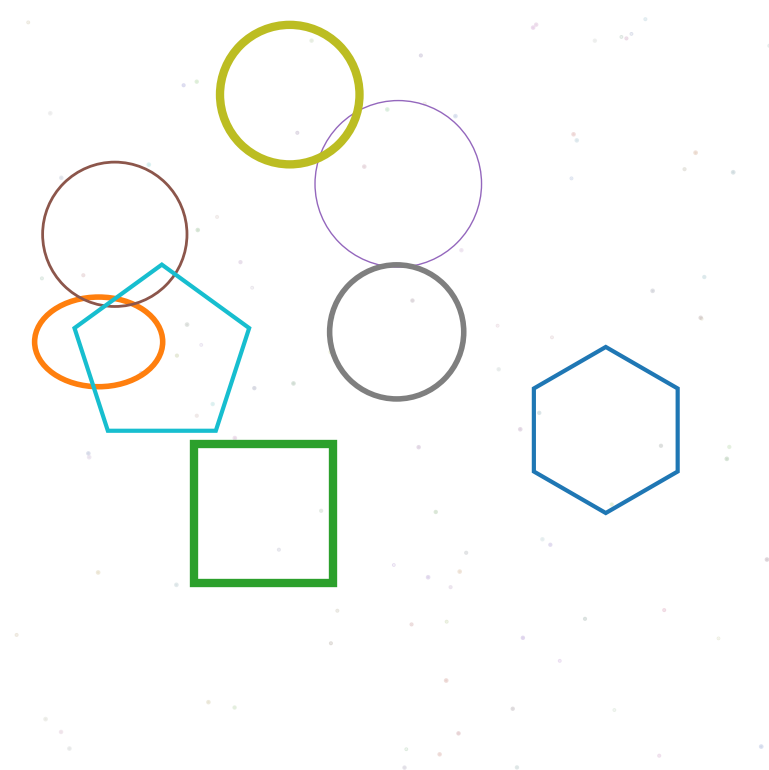[{"shape": "hexagon", "thickness": 1.5, "radius": 0.54, "center": [0.787, 0.442]}, {"shape": "oval", "thickness": 2, "radius": 0.42, "center": [0.128, 0.556]}, {"shape": "square", "thickness": 3, "radius": 0.45, "center": [0.342, 0.333]}, {"shape": "circle", "thickness": 0.5, "radius": 0.54, "center": [0.517, 0.761]}, {"shape": "circle", "thickness": 1, "radius": 0.47, "center": [0.149, 0.696]}, {"shape": "circle", "thickness": 2, "radius": 0.44, "center": [0.515, 0.569]}, {"shape": "circle", "thickness": 3, "radius": 0.45, "center": [0.376, 0.877]}, {"shape": "pentagon", "thickness": 1.5, "radius": 0.6, "center": [0.21, 0.537]}]